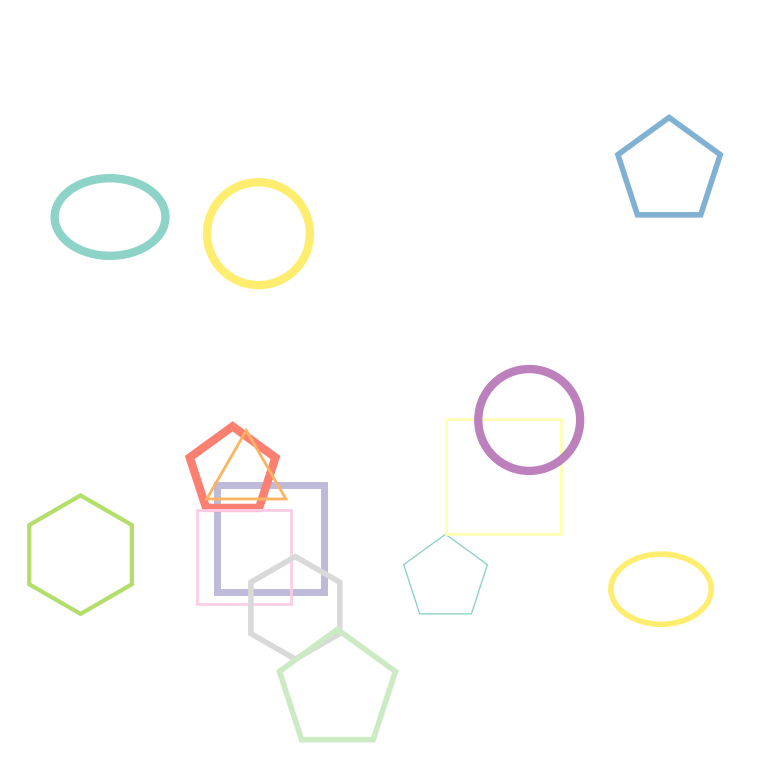[{"shape": "pentagon", "thickness": 0.5, "radius": 0.29, "center": [0.579, 0.249]}, {"shape": "oval", "thickness": 3, "radius": 0.36, "center": [0.143, 0.718]}, {"shape": "square", "thickness": 1, "radius": 0.37, "center": [0.654, 0.381]}, {"shape": "square", "thickness": 2.5, "radius": 0.35, "center": [0.351, 0.301]}, {"shape": "pentagon", "thickness": 3, "radius": 0.29, "center": [0.302, 0.388]}, {"shape": "pentagon", "thickness": 2, "radius": 0.35, "center": [0.869, 0.778]}, {"shape": "triangle", "thickness": 1, "radius": 0.3, "center": [0.32, 0.382]}, {"shape": "hexagon", "thickness": 1.5, "radius": 0.38, "center": [0.105, 0.28]}, {"shape": "square", "thickness": 1, "radius": 0.3, "center": [0.317, 0.277]}, {"shape": "hexagon", "thickness": 2, "radius": 0.33, "center": [0.384, 0.211]}, {"shape": "circle", "thickness": 3, "radius": 0.33, "center": [0.687, 0.455]}, {"shape": "pentagon", "thickness": 2, "radius": 0.4, "center": [0.438, 0.104]}, {"shape": "oval", "thickness": 2, "radius": 0.33, "center": [0.859, 0.235]}, {"shape": "circle", "thickness": 3, "radius": 0.33, "center": [0.336, 0.697]}]